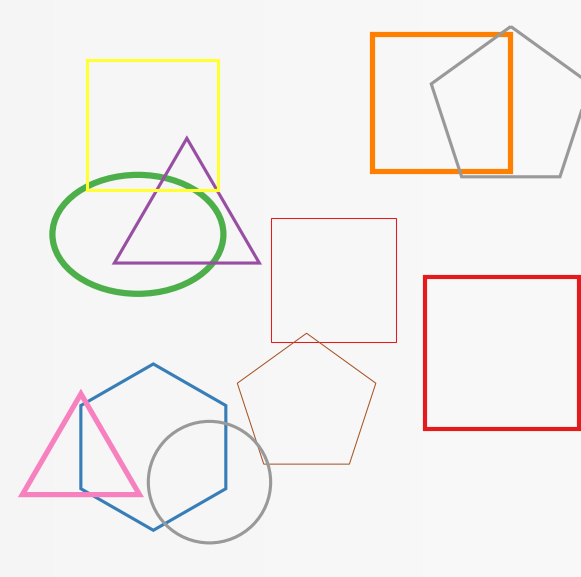[{"shape": "square", "thickness": 0.5, "radius": 0.54, "center": [0.573, 0.515]}, {"shape": "square", "thickness": 2, "radius": 0.66, "center": [0.863, 0.388]}, {"shape": "hexagon", "thickness": 1.5, "radius": 0.72, "center": [0.264, 0.225]}, {"shape": "oval", "thickness": 3, "radius": 0.74, "center": [0.237, 0.593]}, {"shape": "triangle", "thickness": 1.5, "radius": 0.72, "center": [0.321, 0.616]}, {"shape": "square", "thickness": 2.5, "radius": 0.59, "center": [0.759, 0.822]}, {"shape": "square", "thickness": 1.5, "radius": 0.56, "center": [0.262, 0.782]}, {"shape": "pentagon", "thickness": 0.5, "radius": 0.63, "center": [0.527, 0.297]}, {"shape": "triangle", "thickness": 2.5, "radius": 0.58, "center": [0.139, 0.201]}, {"shape": "pentagon", "thickness": 1.5, "radius": 0.72, "center": [0.879, 0.809]}, {"shape": "circle", "thickness": 1.5, "radius": 0.53, "center": [0.36, 0.164]}]